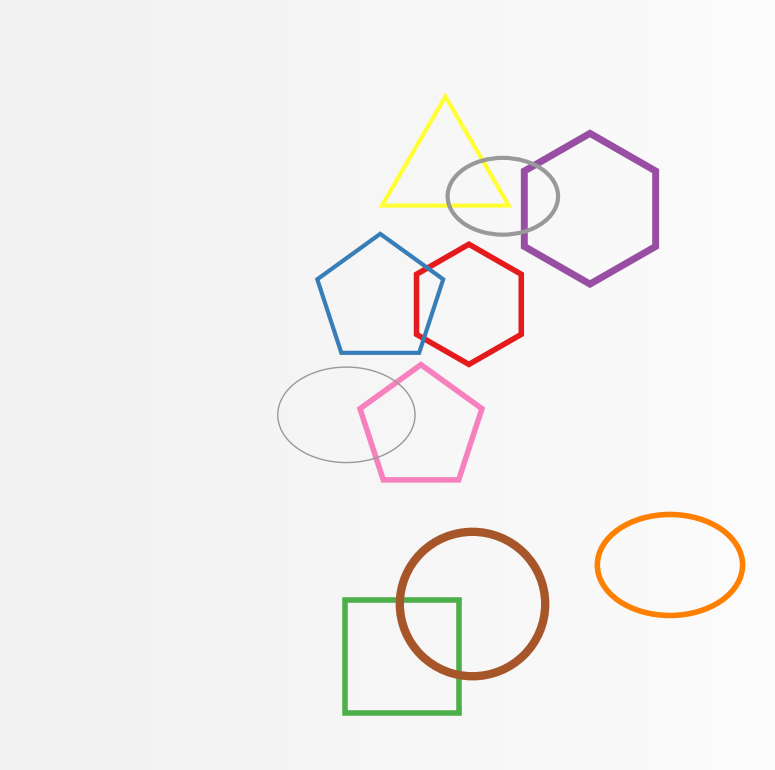[{"shape": "hexagon", "thickness": 2, "radius": 0.39, "center": [0.605, 0.605]}, {"shape": "pentagon", "thickness": 1.5, "radius": 0.43, "center": [0.491, 0.611]}, {"shape": "square", "thickness": 2, "radius": 0.37, "center": [0.518, 0.148]}, {"shape": "hexagon", "thickness": 2.5, "radius": 0.49, "center": [0.761, 0.729]}, {"shape": "oval", "thickness": 2, "radius": 0.47, "center": [0.864, 0.266]}, {"shape": "triangle", "thickness": 1.5, "radius": 0.47, "center": [0.575, 0.78]}, {"shape": "circle", "thickness": 3, "radius": 0.47, "center": [0.61, 0.216]}, {"shape": "pentagon", "thickness": 2, "radius": 0.41, "center": [0.543, 0.444]}, {"shape": "oval", "thickness": 1.5, "radius": 0.36, "center": [0.649, 0.745]}, {"shape": "oval", "thickness": 0.5, "radius": 0.44, "center": [0.447, 0.461]}]